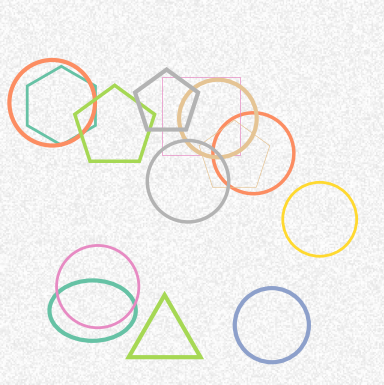[{"shape": "hexagon", "thickness": 2, "radius": 0.51, "center": [0.159, 0.725]}, {"shape": "oval", "thickness": 3, "radius": 0.56, "center": [0.241, 0.193]}, {"shape": "circle", "thickness": 3, "radius": 0.56, "center": [0.136, 0.733]}, {"shape": "circle", "thickness": 2.5, "radius": 0.53, "center": [0.658, 0.602]}, {"shape": "circle", "thickness": 3, "radius": 0.48, "center": [0.706, 0.155]}, {"shape": "square", "thickness": 0.5, "radius": 0.51, "center": [0.523, 0.699]}, {"shape": "circle", "thickness": 2, "radius": 0.53, "center": [0.254, 0.256]}, {"shape": "pentagon", "thickness": 2.5, "radius": 0.55, "center": [0.298, 0.669]}, {"shape": "triangle", "thickness": 3, "radius": 0.54, "center": [0.428, 0.126]}, {"shape": "circle", "thickness": 2, "radius": 0.48, "center": [0.83, 0.43]}, {"shape": "circle", "thickness": 3, "radius": 0.5, "center": [0.566, 0.692]}, {"shape": "pentagon", "thickness": 0.5, "radius": 0.48, "center": [0.609, 0.592]}, {"shape": "pentagon", "thickness": 3, "radius": 0.43, "center": [0.433, 0.733]}, {"shape": "circle", "thickness": 2.5, "radius": 0.53, "center": [0.488, 0.529]}]